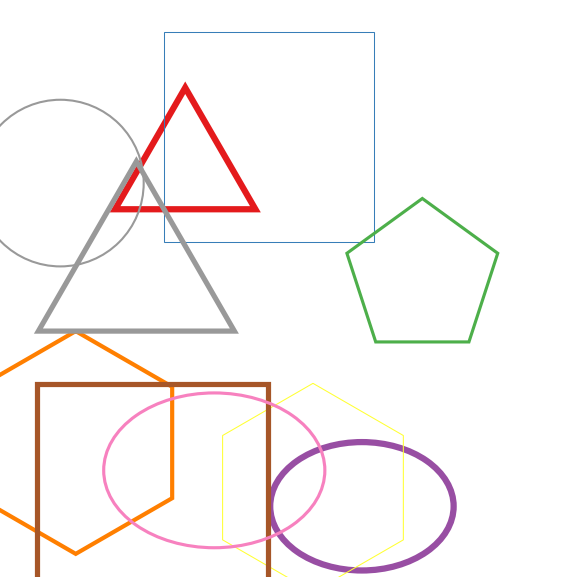[{"shape": "triangle", "thickness": 3, "radius": 0.7, "center": [0.321, 0.707]}, {"shape": "square", "thickness": 0.5, "radius": 0.91, "center": [0.466, 0.762]}, {"shape": "pentagon", "thickness": 1.5, "radius": 0.69, "center": [0.731, 0.518]}, {"shape": "oval", "thickness": 3, "radius": 0.79, "center": [0.627, 0.122]}, {"shape": "hexagon", "thickness": 2, "radius": 0.96, "center": [0.131, 0.233]}, {"shape": "hexagon", "thickness": 0.5, "radius": 0.9, "center": [0.542, 0.155]}, {"shape": "square", "thickness": 2.5, "radius": 1.0, "center": [0.264, 0.134]}, {"shape": "oval", "thickness": 1.5, "radius": 0.96, "center": [0.371, 0.185]}, {"shape": "circle", "thickness": 1, "radius": 0.72, "center": [0.105, 0.682]}, {"shape": "triangle", "thickness": 2.5, "radius": 0.98, "center": [0.236, 0.524]}]